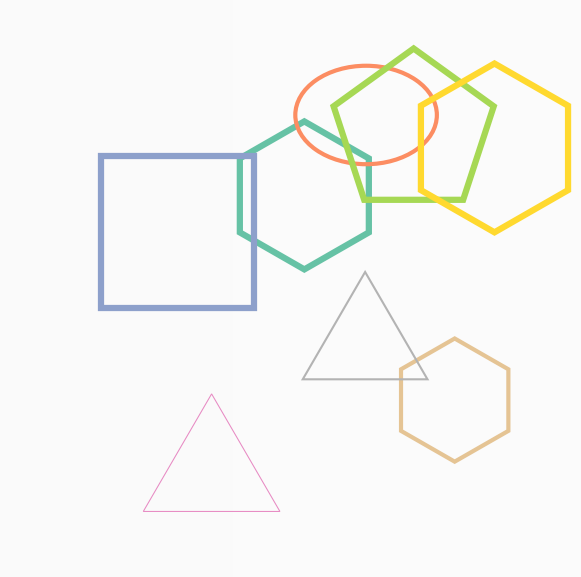[{"shape": "hexagon", "thickness": 3, "radius": 0.64, "center": [0.524, 0.661]}, {"shape": "oval", "thickness": 2, "radius": 0.61, "center": [0.63, 0.8]}, {"shape": "square", "thickness": 3, "radius": 0.66, "center": [0.305, 0.597]}, {"shape": "triangle", "thickness": 0.5, "radius": 0.68, "center": [0.364, 0.181]}, {"shape": "pentagon", "thickness": 3, "radius": 0.72, "center": [0.712, 0.77]}, {"shape": "hexagon", "thickness": 3, "radius": 0.73, "center": [0.851, 0.743]}, {"shape": "hexagon", "thickness": 2, "radius": 0.53, "center": [0.782, 0.306]}, {"shape": "triangle", "thickness": 1, "radius": 0.62, "center": [0.628, 0.404]}]